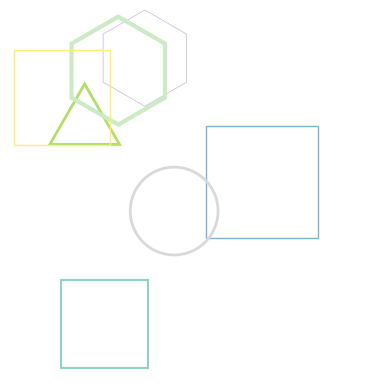[{"shape": "square", "thickness": 1.5, "radius": 0.57, "center": [0.271, 0.158]}, {"shape": "hexagon", "thickness": 0.5, "radius": 0.63, "center": [0.376, 0.849]}, {"shape": "square", "thickness": 1, "radius": 0.73, "center": [0.68, 0.528]}, {"shape": "triangle", "thickness": 2, "radius": 0.52, "center": [0.22, 0.677]}, {"shape": "circle", "thickness": 2, "radius": 0.57, "center": [0.452, 0.452]}, {"shape": "hexagon", "thickness": 3, "radius": 0.7, "center": [0.307, 0.817]}, {"shape": "square", "thickness": 1, "radius": 0.62, "center": [0.161, 0.747]}]